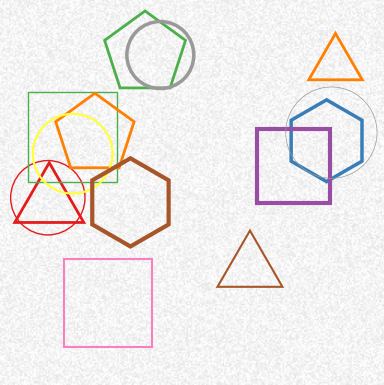[{"shape": "triangle", "thickness": 2, "radius": 0.52, "center": [0.128, 0.474]}, {"shape": "circle", "thickness": 1, "radius": 0.48, "center": [0.124, 0.486]}, {"shape": "hexagon", "thickness": 2.5, "radius": 0.53, "center": [0.848, 0.634]}, {"shape": "pentagon", "thickness": 2, "radius": 0.55, "center": [0.377, 0.861]}, {"shape": "square", "thickness": 1, "radius": 0.58, "center": [0.188, 0.644]}, {"shape": "square", "thickness": 3, "radius": 0.48, "center": [0.762, 0.569]}, {"shape": "pentagon", "thickness": 2, "radius": 0.54, "center": [0.246, 0.651]}, {"shape": "triangle", "thickness": 2, "radius": 0.4, "center": [0.871, 0.833]}, {"shape": "circle", "thickness": 1.5, "radius": 0.52, "center": [0.189, 0.601]}, {"shape": "triangle", "thickness": 1.5, "radius": 0.49, "center": [0.649, 0.304]}, {"shape": "hexagon", "thickness": 3, "radius": 0.57, "center": [0.339, 0.474]}, {"shape": "square", "thickness": 1.5, "radius": 0.57, "center": [0.281, 0.213]}, {"shape": "circle", "thickness": 2.5, "radius": 0.43, "center": [0.416, 0.857]}, {"shape": "circle", "thickness": 0.5, "radius": 0.59, "center": [0.861, 0.656]}]